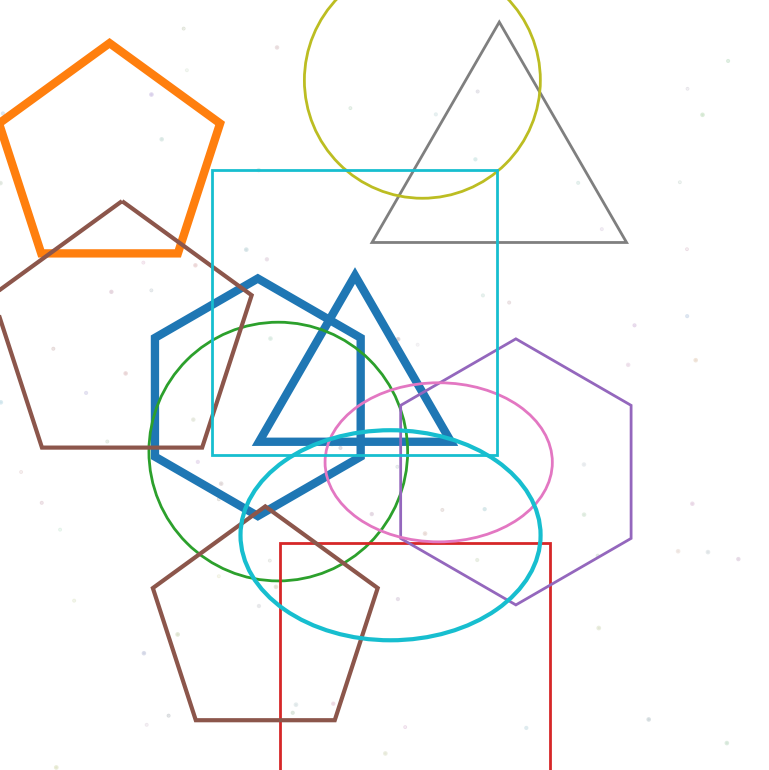[{"shape": "hexagon", "thickness": 3, "radius": 0.77, "center": [0.335, 0.484]}, {"shape": "triangle", "thickness": 3, "radius": 0.72, "center": [0.461, 0.498]}, {"shape": "pentagon", "thickness": 3, "radius": 0.75, "center": [0.142, 0.793]}, {"shape": "circle", "thickness": 1, "radius": 0.84, "center": [0.361, 0.414]}, {"shape": "square", "thickness": 1, "radius": 0.88, "center": [0.539, 0.12]}, {"shape": "hexagon", "thickness": 1, "radius": 0.86, "center": [0.67, 0.387]}, {"shape": "pentagon", "thickness": 1.5, "radius": 0.77, "center": [0.345, 0.189]}, {"shape": "pentagon", "thickness": 1.5, "radius": 0.88, "center": [0.159, 0.562]}, {"shape": "oval", "thickness": 1, "radius": 0.74, "center": [0.57, 0.4]}, {"shape": "triangle", "thickness": 1, "radius": 0.95, "center": [0.648, 0.781]}, {"shape": "circle", "thickness": 1, "radius": 0.77, "center": [0.549, 0.896]}, {"shape": "square", "thickness": 1, "radius": 0.92, "center": [0.461, 0.594]}, {"shape": "oval", "thickness": 1.5, "radius": 0.97, "center": [0.507, 0.305]}]